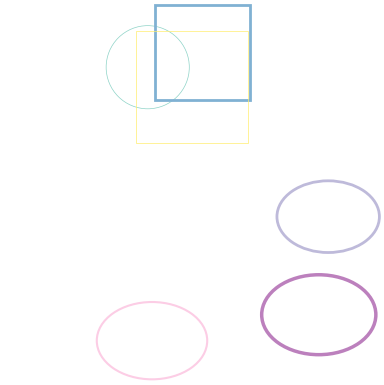[{"shape": "circle", "thickness": 0.5, "radius": 0.54, "center": [0.384, 0.825]}, {"shape": "oval", "thickness": 2, "radius": 0.67, "center": [0.852, 0.437]}, {"shape": "square", "thickness": 2, "radius": 0.62, "center": [0.526, 0.864]}, {"shape": "oval", "thickness": 1.5, "radius": 0.72, "center": [0.395, 0.115]}, {"shape": "oval", "thickness": 2.5, "radius": 0.74, "center": [0.828, 0.183]}, {"shape": "square", "thickness": 0.5, "radius": 0.73, "center": [0.499, 0.774]}]